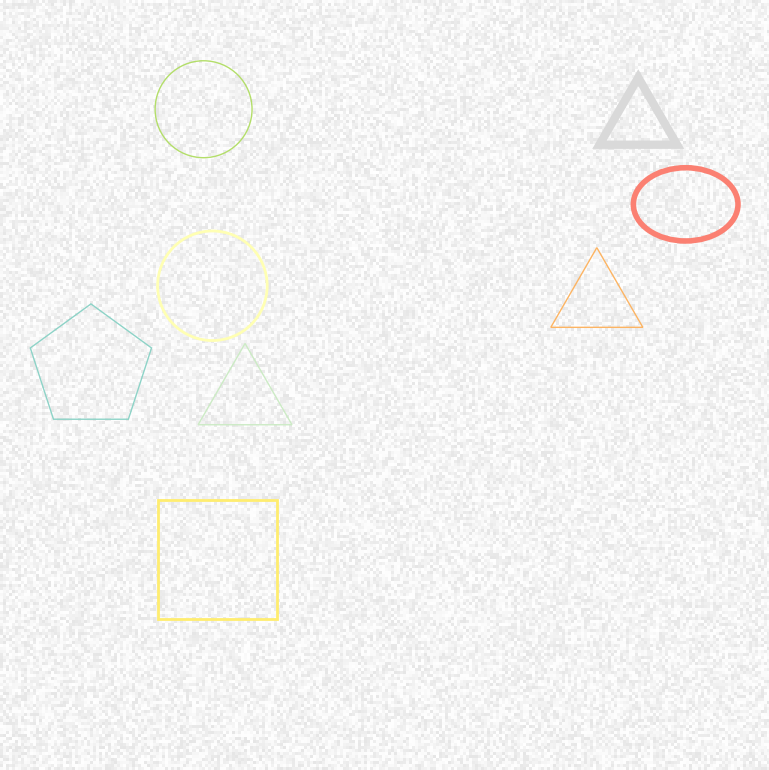[{"shape": "pentagon", "thickness": 0.5, "radius": 0.41, "center": [0.118, 0.523]}, {"shape": "circle", "thickness": 1, "radius": 0.36, "center": [0.276, 0.629]}, {"shape": "oval", "thickness": 2, "radius": 0.34, "center": [0.89, 0.735]}, {"shape": "triangle", "thickness": 0.5, "radius": 0.34, "center": [0.775, 0.609]}, {"shape": "circle", "thickness": 0.5, "radius": 0.31, "center": [0.264, 0.858]}, {"shape": "triangle", "thickness": 3, "radius": 0.29, "center": [0.829, 0.841]}, {"shape": "triangle", "thickness": 0.5, "radius": 0.35, "center": [0.318, 0.484]}, {"shape": "square", "thickness": 1, "radius": 0.39, "center": [0.283, 0.274]}]